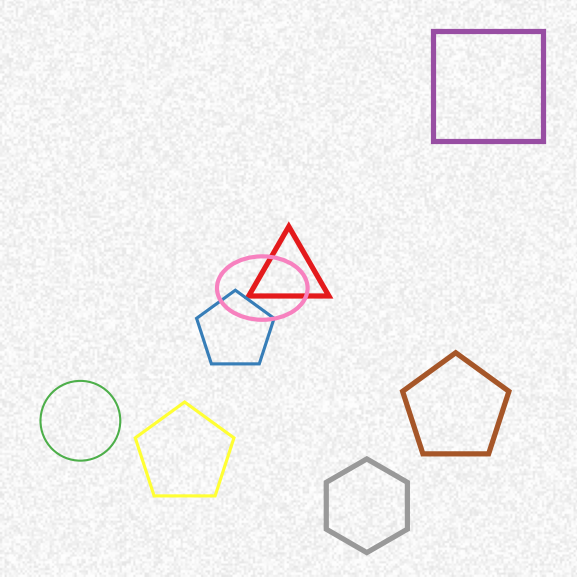[{"shape": "triangle", "thickness": 2.5, "radius": 0.4, "center": [0.5, 0.527]}, {"shape": "pentagon", "thickness": 1.5, "radius": 0.35, "center": [0.408, 0.426]}, {"shape": "circle", "thickness": 1, "radius": 0.35, "center": [0.139, 0.271]}, {"shape": "square", "thickness": 2.5, "radius": 0.48, "center": [0.845, 0.85]}, {"shape": "pentagon", "thickness": 1.5, "radius": 0.45, "center": [0.32, 0.213]}, {"shape": "pentagon", "thickness": 2.5, "radius": 0.48, "center": [0.789, 0.292]}, {"shape": "oval", "thickness": 2, "radius": 0.39, "center": [0.454, 0.5]}, {"shape": "hexagon", "thickness": 2.5, "radius": 0.41, "center": [0.635, 0.123]}]